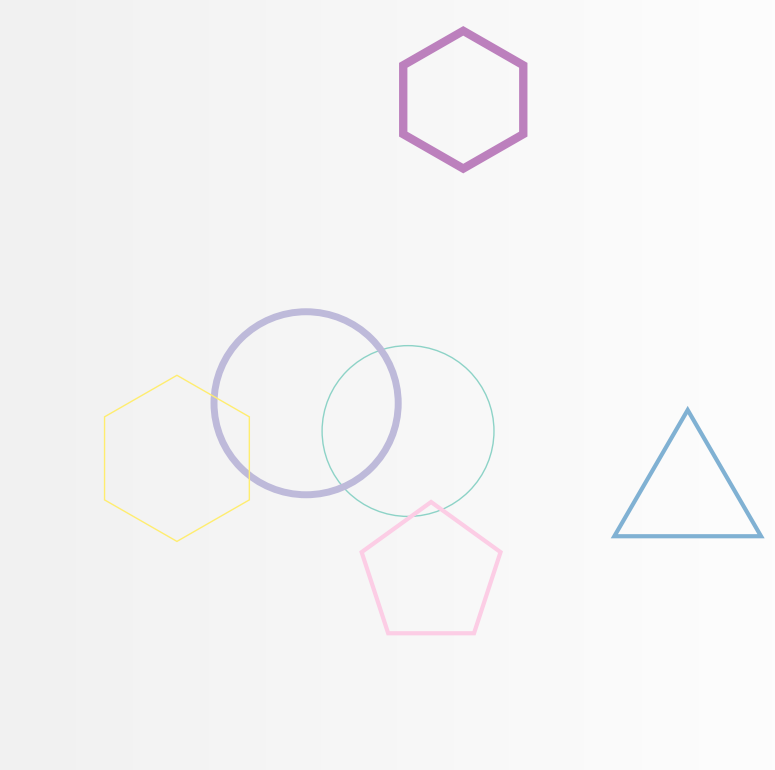[{"shape": "circle", "thickness": 0.5, "radius": 0.55, "center": [0.526, 0.44]}, {"shape": "circle", "thickness": 2.5, "radius": 0.59, "center": [0.395, 0.476]}, {"shape": "triangle", "thickness": 1.5, "radius": 0.55, "center": [0.887, 0.358]}, {"shape": "pentagon", "thickness": 1.5, "radius": 0.47, "center": [0.556, 0.254]}, {"shape": "hexagon", "thickness": 3, "radius": 0.45, "center": [0.598, 0.871]}, {"shape": "hexagon", "thickness": 0.5, "radius": 0.54, "center": [0.228, 0.405]}]